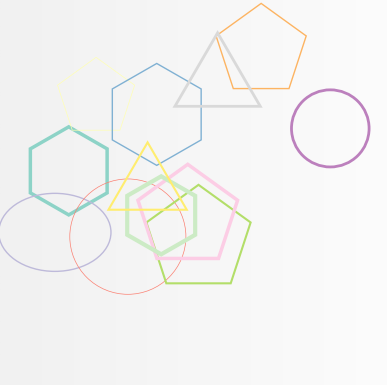[{"shape": "hexagon", "thickness": 2.5, "radius": 0.57, "center": [0.177, 0.556]}, {"shape": "pentagon", "thickness": 0.5, "radius": 0.52, "center": [0.248, 0.746]}, {"shape": "oval", "thickness": 1, "radius": 0.72, "center": [0.142, 0.396]}, {"shape": "circle", "thickness": 0.5, "radius": 0.75, "center": [0.33, 0.385]}, {"shape": "hexagon", "thickness": 1, "radius": 0.66, "center": [0.404, 0.703]}, {"shape": "pentagon", "thickness": 1, "radius": 0.61, "center": [0.674, 0.869]}, {"shape": "pentagon", "thickness": 1.5, "radius": 0.71, "center": [0.512, 0.379]}, {"shape": "pentagon", "thickness": 2.5, "radius": 0.68, "center": [0.485, 0.438]}, {"shape": "triangle", "thickness": 2, "radius": 0.64, "center": [0.562, 0.787]}, {"shape": "circle", "thickness": 2, "radius": 0.5, "center": [0.852, 0.666]}, {"shape": "hexagon", "thickness": 3, "radius": 0.51, "center": [0.416, 0.441]}, {"shape": "triangle", "thickness": 1.5, "radius": 0.58, "center": [0.381, 0.514]}]